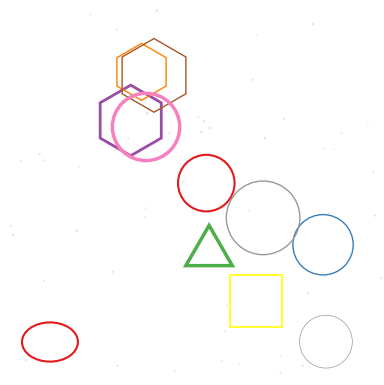[{"shape": "circle", "thickness": 1.5, "radius": 0.37, "center": [0.536, 0.524]}, {"shape": "oval", "thickness": 1.5, "radius": 0.36, "center": [0.13, 0.112]}, {"shape": "circle", "thickness": 1, "radius": 0.39, "center": [0.839, 0.364]}, {"shape": "triangle", "thickness": 2.5, "radius": 0.35, "center": [0.543, 0.345]}, {"shape": "hexagon", "thickness": 2, "radius": 0.46, "center": [0.34, 0.687]}, {"shape": "hexagon", "thickness": 1, "radius": 0.37, "center": [0.368, 0.813]}, {"shape": "square", "thickness": 1.5, "radius": 0.34, "center": [0.664, 0.219]}, {"shape": "hexagon", "thickness": 1, "radius": 0.48, "center": [0.4, 0.804]}, {"shape": "circle", "thickness": 2.5, "radius": 0.44, "center": [0.379, 0.67]}, {"shape": "circle", "thickness": 1, "radius": 0.48, "center": [0.683, 0.434]}, {"shape": "circle", "thickness": 0.5, "radius": 0.34, "center": [0.847, 0.113]}]